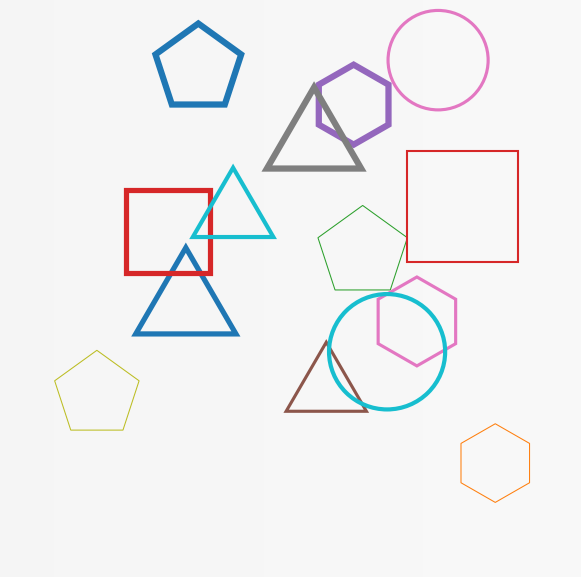[{"shape": "pentagon", "thickness": 3, "radius": 0.39, "center": [0.341, 0.881]}, {"shape": "triangle", "thickness": 2.5, "radius": 0.5, "center": [0.32, 0.471]}, {"shape": "hexagon", "thickness": 0.5, "radius": 0.34, "center": [0.852, 0.197]}, {"shape": "pentagon", "thickness": 0.5, "radius": 0.4, "center": [0.624, 0.562]}, {"shape": "square", "thickness": 2.5, "radius": 0.36, "center": [0.289, 0.599]}, {"shape": "square", "thickness": 1, "radius": 0.48, "center": [0.796, 0.641]}, {"shape": "hexagon", "thickness": 3, "radius": 0.35, "center": [0.608, 0.818]}, {"shape": "triangle", "thickness": 1.5, "radius": 0.4, "center": [0.561, 0.327]}, {"shape": "circle", "thickness": 1.5, "radius": 0.43, "center": [0.754, 0.895]}, {"shape": "hexagon", "thickness": 1.5, "radius": 0.38, "center": [0.717, 0.443]}, {"shape": "triangle", "thickness": 3, "radius": 0.47, "center": [0.54, 0.754]}, {"shape": "pentagon", "thickness": 0.5, "radius": 0.38, "center": [0.167, 0.316]}, {"shape": "circle", "thickness": 2, "radius": 0.5, "center": [0.666, 0.39]}, {"shape": "triangle", "thickness": 2, "radius": 0.4, "center": [0.401, 0.629]}]